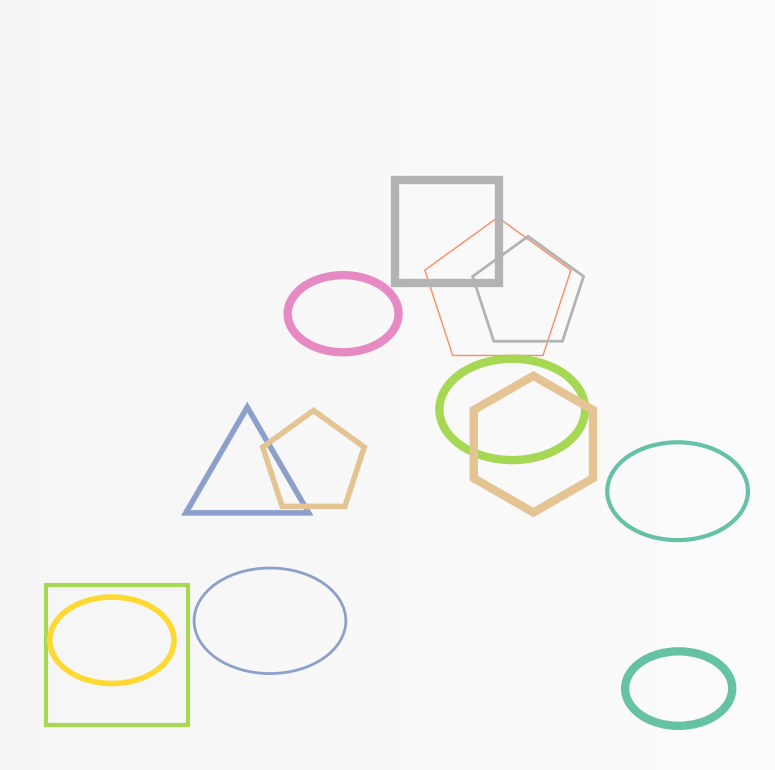[{"shape": "oval", "thickness": 3, "radius": 0.35, "center": [0.876, 0.106]}, {"shape": "oval", "thickness": 1.5, "radius": 0.45, "center": [0.874, 0.362]}, {"shape": "pentagon", "thickness": 0.5, "radius": 0.5, "center": [0.642, 0.619]}, {"shape": "triangle", "thickness": 2, "radius": 0.46, "center": [0.319, 0.38]}, {"shape": "oval", "thickness": 1, "radius": 0.49, "center": [0.348, 0.194]}, {"shape": "oval", "thickness": 3, "radius": 0.36, "center": [0.443, 0.593]}, {"shape": "square", "thickness": 1.5, "radius": 0.46, "center": [0.151, 0.149]}, {"shape": "oval", "thickness": 3, "radius": 0.47, "center": [0.661, 0.468]}, {"shape": "oval", "thickness": 2, "radius": 0.4, "center": [0.144, 0.168]}, {"shape": "pentagon", "thickness": 2, "radius": 0.34, "center": [0.405, 0.398]}, {"shape": "hexagon", "thickness": 3, "radius": 0.44, "center": [0.688, 0.423]}, {"shape": "pentagon", "thickness": 1, "radius": 0.38, "center": [0.681, 0.618]}, {"shape": "square", "thickness": 3, "radius": 0.34, "center": [0.577, 0.699]}]